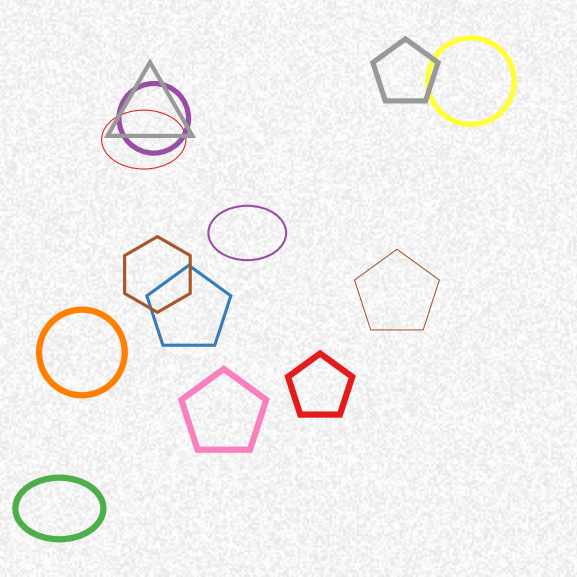[{"shape": "pentagon", "thickness": 3, "radius": 0.29, "center": [0.554, 0.329]}, {"shape": "oval", "thickness": 0.5, "radius": 0.36, "center": [0.249, 0.757]}, {"shape": "pentagon", "thickness": 1.5, "radius": 0.38, "center": [0.327, 0.463]}, {"shape": "oval", "thickness": 3, "radius": 0.38, "center": [0.103, 0.119]}, {"shape": "oval", "thickness": 1, "radius": 0.34, "center": [0.428, 0.596]}, {"shape": "circle", "thickness": 2.5, "radius": 0.3, "center": [0.266, 0.794]}, {"shape": "circle", "thickness": 3, "radius": 0.37, "center": [0.142, 0.389]}, {"shape": "circle", "thickness": 2.5, "radius": 0.37, "center": [0.816, 0.859]}, {"shape": "hexagon", "thickness": 1.5, "radius": 0.33, "center": [0.273, 0.524]}, {"shape": "pentagon", "thickness": 0.5, "radius": 0.39, "center": [0.687, 0.49]}, {"shape": "pentagon", "thickness": 3, "radius": 0.39, "center": [0.388, 0.283]}, {"shape": "triangle", "thickness": 2, "radius": 0.42, "center": [0.26, 0.806]}, {"shape": "pentagon", "thickness": 2.5, "radius": 0.3, "center": [0.702, 0.872]}]